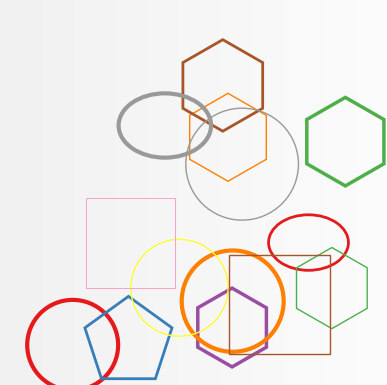[{"shape": "oval", "thickness": 2, "radius": 0.52, "center": [0.796, 0.37]}, {"shape": "circle", "thickness": 3, "radius": 0.59, "center": [0.188, 0.104]}, {"shape": "pentagon", "thickness": 2, "radius": 0.59, "center": [0.331, 0.112]}, {"shape": "hexagon", "thickness": 1, "radius": 0.53, "center": [0.856, 0.252]}, {"shape": "hexagon", "thickness": 2.5, "radius": 0.57, "center": [0.891, 0.632]}, {"shape": "hexagon", "thickness": 2.5, "radius": 0.51, "center": [0.599, 0.149]}, {"shape": "circle", "thickness": 3, "radius": 0.66, "center": [0.6, 0.218]}, {"shape": "hexagon", "thickness": 1, "radius": 0.57, "center": [0.588, 0.643]}, {"shape": "circle", "thickness": 1, "radius": 0.63, "center": [0.463, 0.252]}, {"shape": "hexagon", "thickness": 2, "radius": 0.59, "center": [0.575, 0.778]}, {"shape": "square", "thickness": 1, "radius": 0.65, "center": [0.721, 0.209]}, {"shape": "square", "thickness": 0.5, "radius": 0.58, "center": [0.336, 0.369]}, {"shape": "oval", "thickness": 3, "radius": 0.6, "center": [0.425, 0.674]}, {"shape": "circle", "thickness": 1, "radius": 0.73, "center": [0.625, 0.574]}]